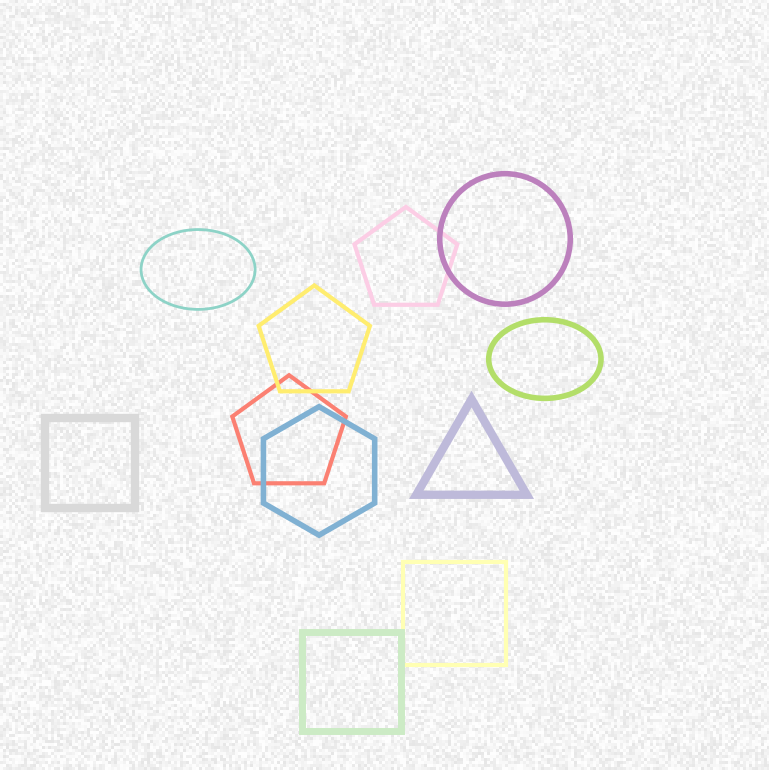[{"shape": "oval", "thickness": 1, "radius": 0.37, "center": [0.257, 0.65]}, {"shape": "square", "thickness": 1.5, "radius": 0.33, "center": [0.59, 0.204]}, {"shape": "triangle", "thickness": 3, "radius": 0.41, "center": [0.612, 0.399]}, {"shape": "pentagon", "thickness": 1.5, "radius": 0.39, "center": [0.375, 0.435]}, {"shape": "hexagon", "thickness": 2, "radius": 0.42, "center": [0.414, 0.388]}, {"shape": "oval", "thickness": 2, "radius": 0.36, "center": [0.708, 0.534]}, {"shape": "pentagon", "thickness": 1.5, "radius": 0.35, "center": [0.527, 0.661]}, {"shape": "square", "thickness": 3, "radius": 0.29, "center": [0.117, 0.399]}, {"shape": "circle", "thickness": 2, "radius": 0.42, "center": [0.656, 0.69]}, {"shape": "square", "thickness": 2.5, "radius": 0.32, "center": [0.456, 0.115]}, {"shape": "pentagon", "thickness": 1.5, "radius": 0.38, "center": [0.408, 0.553]}]